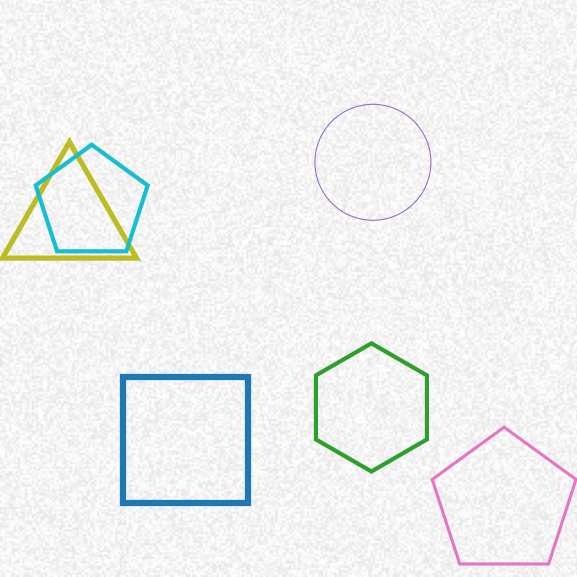[{"shape": "square", "thickness": 3, "radius": 0.54, "center": [0.321, 0.237]}, {"shape": "hexagon", "thickness": 2, "radius": 0.55, "center": [0.643, 0.294]}, {"shape": "circle", "thickness": 0.5, "radius": 0.5, "center": [0.646, 0.718]}, {"shape": "pentagon", "thickness": 1.5, "radius": 0.65, "center": [0.873, 0.128]}, {"shape": "triangle", "thickness": 2.5, "radius": 0.67, "center": [0.12, 0.619]}, {"shape": "pentagon", "thickness": 2, "radius": 0.51, "center": [0.159, 0.646]}]